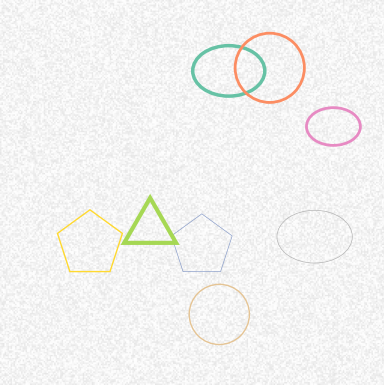[{"shape": "oval", "thickness": 2.5, "radius": 0.47, "center": [0.594, 0.816]}, {"shape": "circle", "thickness": 2, "radius": 0.45, "center": [0.701, 0.824]}, {"shape": "pentagon", "thickness": 0.5, "radius": 0.41, "center": [0.524, 0.362]}, {"shape": "oval", "thickness": 2, "radius": 0.35, "center": [0.866, 0.671]}, {"shape": "triangle", "thickness": 3, "radius": 0.39, "center": [0.39, 0.408]}, {"shape": "pentagon", "thickness": 1, "radius": 0.44, "center": [0.234, 0.366]}, {"shape": "circle", "thickness": 1, "radius": 0.39, "center": [0.57, 0.183]}, {"shape": "oval", "thickness": 0.5, "radius": 0.49, "center": [0.817, 0.385]}]